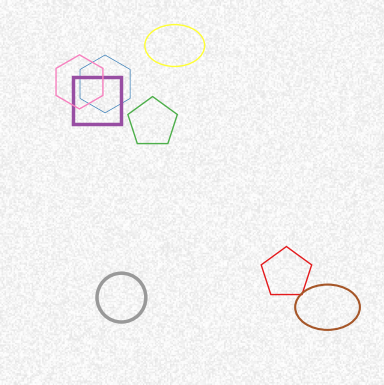[{"shape": "pentagon", "thickness": 1, "radius": 0.34, "center": [0.744, 0.291]}, {"shape": "hexagon", "thickness": 0.5, "radius": 0.38, "center": [0.273, 0.782]}, {"shape": "pentagon", "thickness": 1, "radius": 0.34, "center": [0.396, 0.682]}, {"shape": "square", "thickness": 2.5, "radius": 0.31, "center": [0.252, 0.739]}, {"shape": "oval", "thickness": 1, "radius": 0.39, "center": [0.454, 0.882]}, {"shape": "oval", "thickness": 1.5, "radius": 0.42, "center": [0.851, 0.202]}, {"shape": "hexagon", "thickness": 1, "radius": 0.35, "center": [0.206, 0.787]}, {"shape": "circle", "thickness": 2.5, "radius": 0.32, "center": [0.315, 0.227]}]